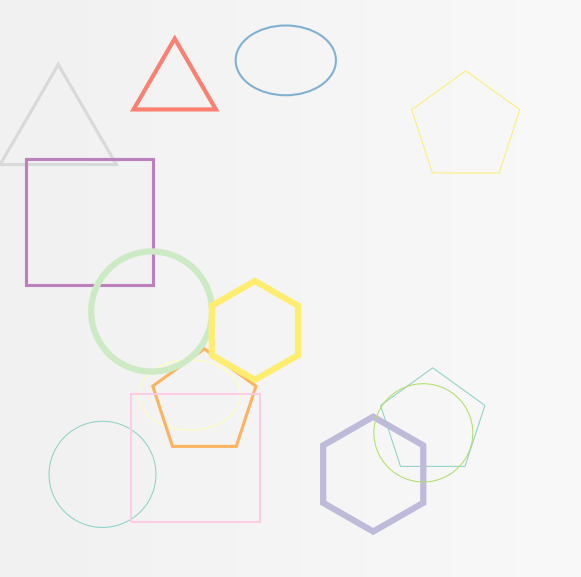[{"shape": "circle", "thickness": 0.5, "radius": 0.46, "center": [0.176, 0.178]}, {"shape": "pentagon", "thickness": 0.5, "radius": 0.47, "center": [0.745, 0.268]}, {"shape": "oval", "thickness": 0.5, "radius": 0.44, "center": [0.326, 0.315]}, {"shape": "hexagon", "thickness": 3, "radius": 0.5, "center": [0.642, 0.178]}, {"shape": "triangle", "thickness": 2, "radius": 0.41, "center": [0.301, 0.851]}, {"shape": "oval", "thickness": 1, "radius": 0.43, "center": [0.492, 0.895]}, {"shape": "pentagon", "thickness": 1.5, "radius": 0.47, "center": [0.352, 0.302]}, {"shape": "circle", "thickness": 0.5, "radius": 0.43, "center": [0.728, 0.25]}, {"shape": "square", "thickness": 1, "radius": 0.56, "center": [0.336, 0.205]}, {"shape": "triangle", "thickness": 1.5, "radius": 0.58, "center": [0.1, 0.772]}, {"shape": "square", "thickness": 1.5, "radius": 0.54, "center": [0.154, 0.615]}, {"shape": "circle", "thickness": 3, "radius": 0.52, "center": [0.261, 0.46]}, {"shape": "hexagon", "thickness": 3, "radius": 0.43, "center": [0.439, 0.427]}, {"shape": "pentagon", "thickness": 0.5, "radius": 0.49, "center": [0.801, 0.779]}]